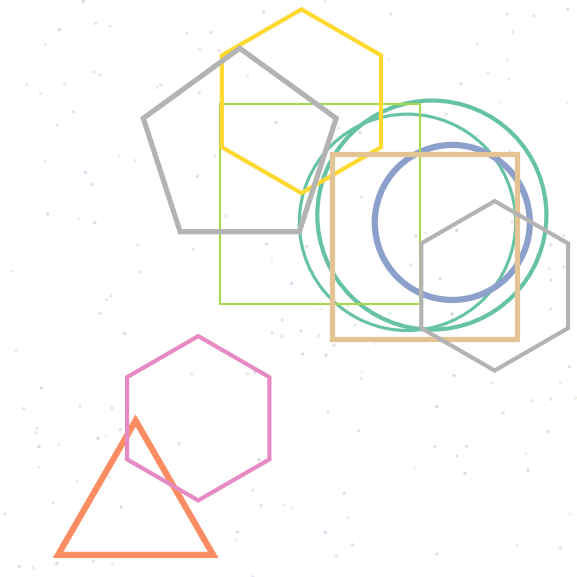[{"shape": "circle", "thickness": 2, "radius": 0.99, "center": [0.748, 0.627]}, {"shape": "circle", "thickness": 1.5, "radius": 0.94, "center": [0.706, 0.614]}, {"shape": "triangle", "thickness": 3, "radius": 0.78, "center": [0.235, 0.116]}, {"shape": "circle", "thickness": 3, "radius": 0.67, "center": [0.783, 0.614]}, {"shape": "hexagon", "thickness": 2, "radius": 0.71, "center": [0.343, 0.275]}, {"shape": "square", "thickness": 1, "radius": 0.87, "center": [0.555, 0.647]}, {"shape": "hexagon", "thickness": 2, "radius": 0.8, "center": [0.522, 0.824]}, {"shape": "square", "thickness": 2.5, "radius": 0.8, "center": [0.736, 0.572]}, {"shape": "pentagon", "thickness": 2.5, "radius": 0.88, "center": [0.415, 0.74]}, {"shape": "hexagon", "thickness": 2, "radius": 0.73, "center": [0.857, 0.504]}]